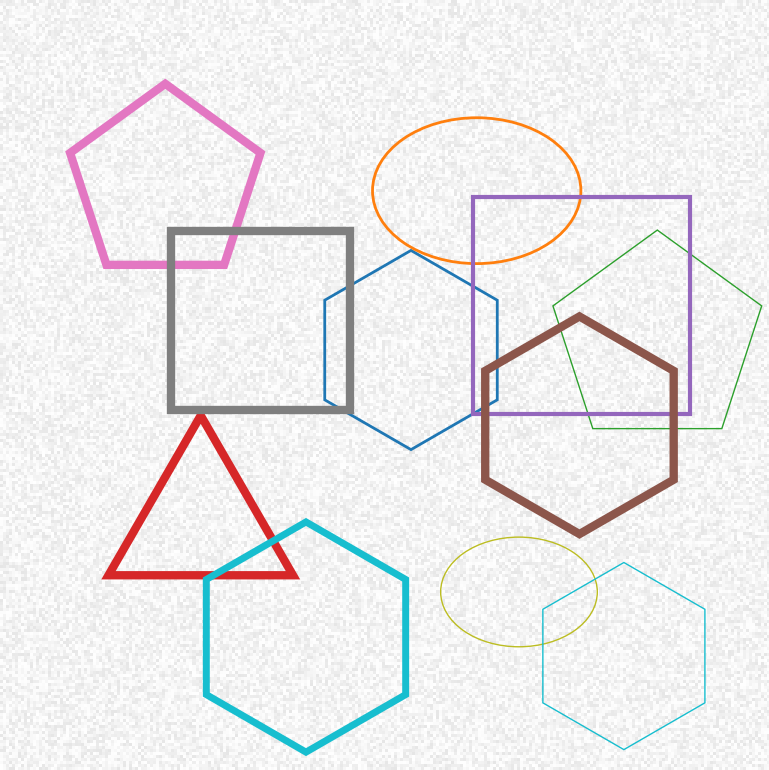[{"shape": "hexagon", "thickness": 1, "radius": 0.65, "center": [0.534, 0.545]}, {"shape": "oval", "thickness": 1, "radius": 0.68, "center": [0.619, 0.752]}, {"shape": "pentagon", "thickness": 0.5, "radius": 0.71, "center": [0.854, 0.559]}, {"shape": "triangle", "thickness": 3, "radius": 0.69, "center": [0.261, 0.322]}, {"shape": "square", "thickness": 1.5, "radius": 0.71, "center": [0.756, 0.603]}, {"shape": "hexagon", "thickness": 3, "radius": 0.71, "center": [0.753, 0.448]}, {"shape": "pentagon", "thickness": 3, "radius": 0.65, "center": [0.215, 0.761]}, {"shape": "square", "thickness": 3, "radius": 0.58, "center": [0.338, 0.583]}, {"shape": "oval", "thickness": 0.5, "radius": 0.51, "center": [0.674, 0.231]}, {"shape": "hexagon", "thickness": 2.5, "radius": 0.75, "center": [0.397, 0.173]}, {"shape": "hexagon", "thickness": 0.5, "radius": 0.61, "center": [0.81, 0.148]}]